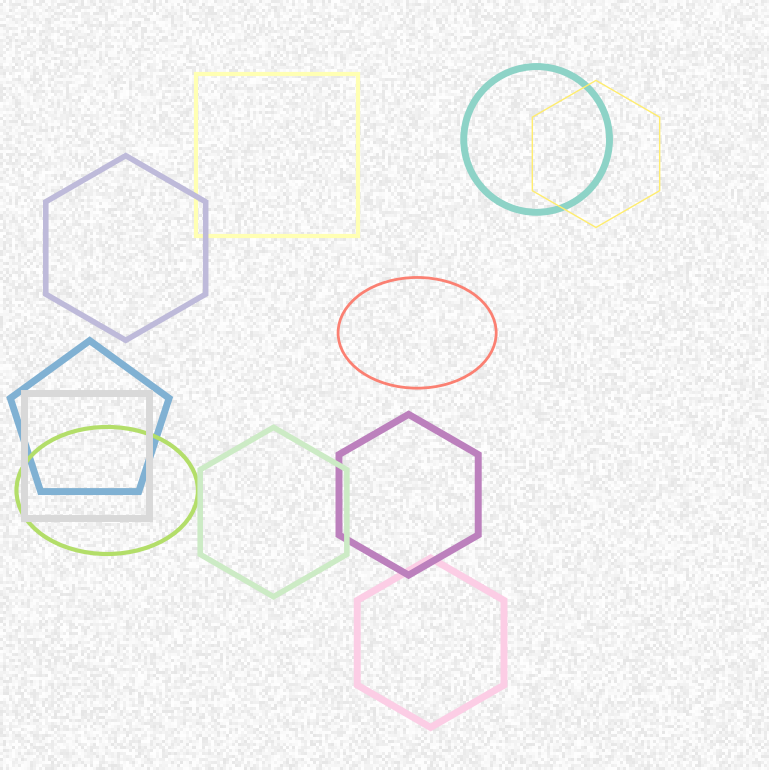[{"shape": "circle", "thickness": 2.5, "radius": 0.47, "center": [0.697, 0.819]}, {"shape": "square", "thickness": 1.5, "radius": 0.53, "center": [0.359, 0.798]}, {"shape": "hexagon", "thickness": 2, "radius": 0.6, "center": [0.163, 0.678]}, {"shape": "oval", "thickness": 1, "radius": 0.51, "center": [0.542, 0.568]}, {"shape": "pentagon", "thickness": 2.5, "radius": 0.54, "center": [0.116, 0.449]}, {"shape": "oval", "thickness": 1.5, "radius": 0.59, "center": [0.139, 0.363]}, {"shape": "hexagon", "thickness": 2.5, "radius": 0.55, "center": [0.559, 0.165]}, {"shape": "square", "thickness": 2.5, "radius": 0.41, "center": [0.112, 0.409]}, {"shape": "hexagon", "thickness": 2.5, "radius": 0.52, "center": [0.531, 0.357]}, {"shape": "hexagon", "thickness": 2, "radius": 0.55, "center": [0.355, 0.335]}, {"shape": "hexagon", "thickness": 0.5, "radius": 0.48, "center": [0.774, 0.8]}]